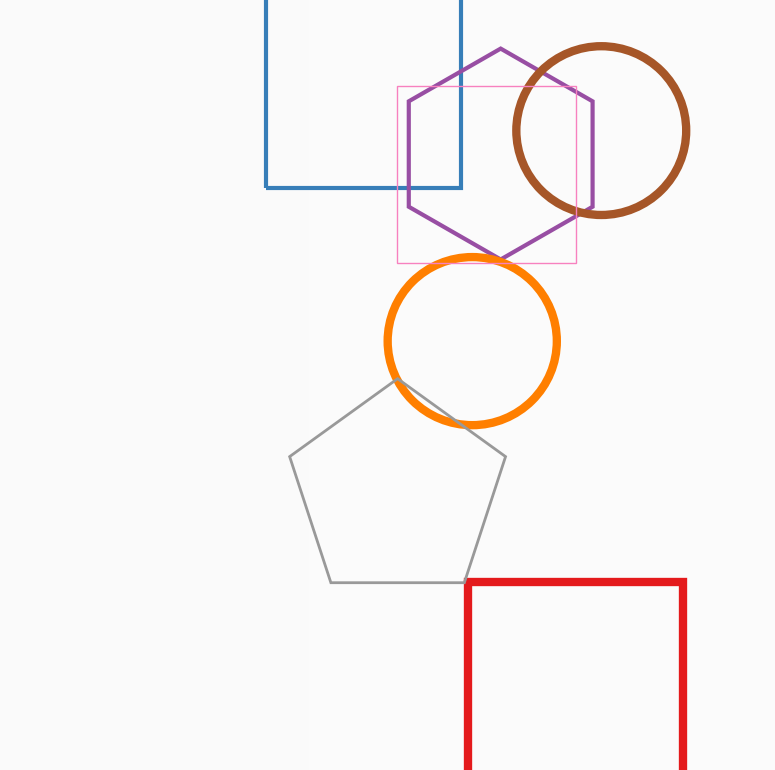[{"shape": "square", "thickness": 3, "radius": 0.69, "center": [0.743, 0.105]}, {"shape": "square", "thickness": 1.5, "radius": 0.63, "center": [0.469, 0.882]}, {"shape": "hexagon", "thickness": 1.5, "radius": 0.68, "center": [0.646, 0.8]}, {"shape": "circle", "thickness": 3, "radius": 0.55, "center": [0.609, 0.557]}, {"shape": "circle", "thickness": 3, "radius": 0.55, "center": [0.776, 0.83]}, {"shape": "square", "thickness": 0.5, "radius": 0.58, "center": [0.628, 0.773]}, {"shape": "pentagon", "thickness": 1, "radius": 0.73, "center": [0.513, 0.362]}]